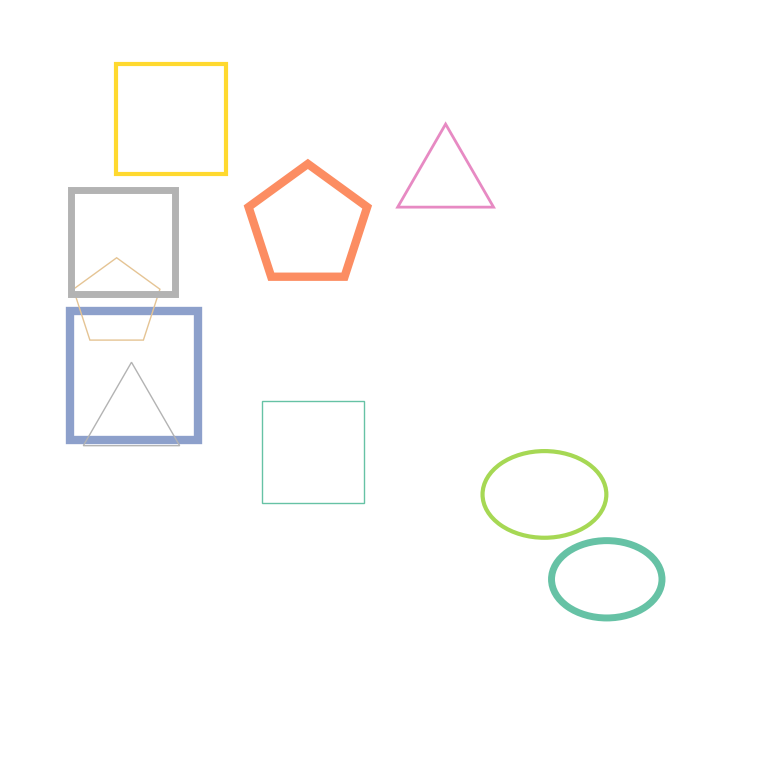[{"shape": "oval", "thickness": 2.5, "radius": 0.36, "center": [0.788, 0.248]}, {"shape": "square", "thickness": 0.5, "radius": 0.33, "center": [0.406, 0.413]}, {"shape": "pentagon", "thickness": 3, "radius": 0.4, "center": [0.4, 0.706]}, {"shape": "square", "thickness": 3, "radius": 0.42, "center": [0.174, 0.512]}, {"shape": "triangle", "thickness": 1, "radius": 0.36, "center": [0.579, 0.767]}, {"shape": "oval", "thickness": 1.5, "radius": 0.4, "center": [0.707, 0.358]}, {"shape": "square", "thickness": 1.5, "radius": 0.36, "center": [0.222, 0.845]}, {"shape": "pentagon", "thickness": 0.5, "radius": 0.3, "center": [0.151, 0.606]}, {"shape": "square", "thickness": 2.5, "radius": 0.34, "center": [0.16, 0.686]}, {"shape": "triangle", "thickness": 0.5, "radius": 0.36, "center": [0.171, 0.457]}]